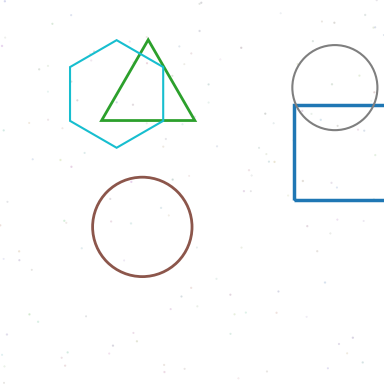[{"shape": "square", "thickness": 2.5, "radius": 0.62, "center": [0.886, 0.604]}, {"shape": "triangle", "thickness": 2, "radius": 0.7, "center": [0.385, 0.757]}, {"shape": "circle", "thickness": 2, "radius": 0.65, "center": [0.37, 0.411]}, {"shape": "circle", "thickness": 1.5, "radius": 0.55, "center": [0.87, 0.772]}, {"shape": "hexagon", "thickness": 1.5, "radius": 0.7, "center": [0.303, 0.756]}]